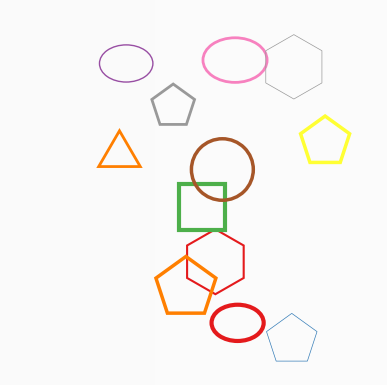[{"shape": "hexagon", "thickness": 1.5, "radius": 0.42, "center": [0.556, 0.32]}, {"shape": "oval", "thickness": 3, "radius": 0.34, "center": [0.613, 0.161]}, {"shape": "pentagon", "thickness": 0.5, "radius": 0.34, "center": [0.753, 0.118]}, {"shape": "square", "thickness": 3, "radius": 0.3, "center": [0.522, 0.462]}, {"shape": "oval", "thickness": 1, "radius": 0.34, "center": [0.326, 0.835]}, {"shape": "pentagon", "thickness": 2.5, "radius": 0.41, "center": [0.48, 0.252]}, {"shape": "triangle", "thickness": 2, "radius": 0.31, "center": [0.308, 0.598]}, {"shape": "pentagon", "thickness": 2.5, "radius": 0.33, "center": [0.839, 0.632]}, {"shape": "circle", "thickness": 2.5, "radius": 0.4, "center": [0.574, 0.56]}, {"shape": "oval", "thickness": 2, "radius": 0.41, "center": [0.607, 0.844]}, {"shape": "hexagon", "thickness": 0.5, "radius": 0.42, "center": [0.758, 0.826]}, {"shape": "pentagon", "thickness": 2, "radius": 0.29, "center": [0.447, 0.724]}]